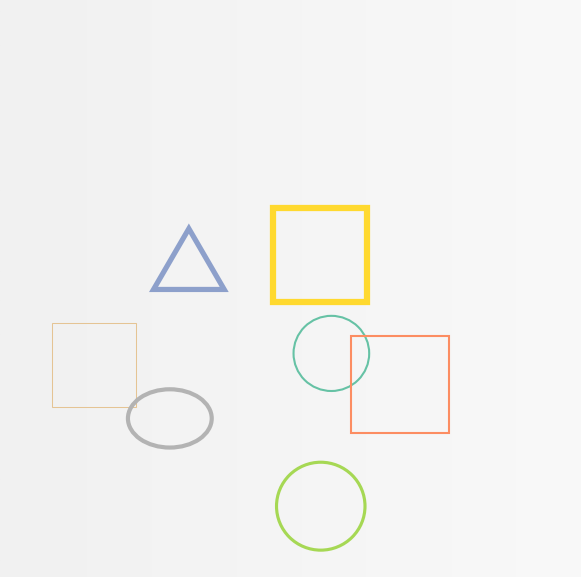[{"shape": "circle", "thickness": 1, "radius": 0.33, "center": [0.57, 0.387]}, {"shape": "square", "thickness": 1, "radius": 0.42, "center": [0.688, 0.333]}, {"shape": "triangle", "thickness": 2.5, "radius": 0.35, "center": [0.325, 0.533]}, {"shape": "circle", "thickness": 1.5, "radius": 0.38, "center": [0.552, 0.123]}, {"shape": "square", "thickness": 3, "radius": 0.41, "center": [0.551, 0.558]}, {"shape": "square", "thickness": 0.5, "radius": 0.36, "center": [0.161, 0.367]}, {"shape": "oval", "thickness": 2, "radius": 0.36, "center": [0.292, 0.275]}]